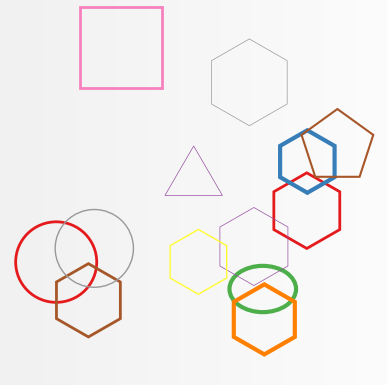[{"shape": "hexagon", "thickness": 2, "radius": 0.49, "center": [0.792, 0.453]}, {"shape": "circle", "thickness": 2, "radius": 0.52, "center": [0.145, 0.319]}, {"shape": "hexagon", "thickness": 3, "radius": 0.41, "center": [0.793, 0.58]}, {"shape": "oval", "thickness": 3, "radius": 0.43, "center": [0.678, 0.249]}, {"shape": "hexagon", "thickness": 0.5, "radius": 0.51, "center": [0.655, 0.36]}, {"shape": "triangle", "thickness": 0.5, "radius": 0.43, "center": [0.5, 0.535]}, {"shape": "hexagon", "thickness": 3, "radius": 0.45, "center": [0.682, 0.17]}, {"shape": "hexagon", "thickness": 1, "radius": 0.42, "center": [0.512, 0.32]}, {"shape": "hexagon", "thickness": 2, "radius": 0.48, "center": [0.228, 0.22]}, {"shape": "pentagon", "thickness": 1.5, "radius": 0.49, "center": [0.871, 0.62]}, {"shape": "square", "thickness": 2, "radius": 0.53, "center": [0.312, 0.877]}, {"shape": "hexagon", "thickness": 0.5, "radius": 0.56, "center": [0.643, 0.786]}, {"shape": "circle", "thickness": 1, "radius": 0.5, "center": [0.243, 0.355]}]